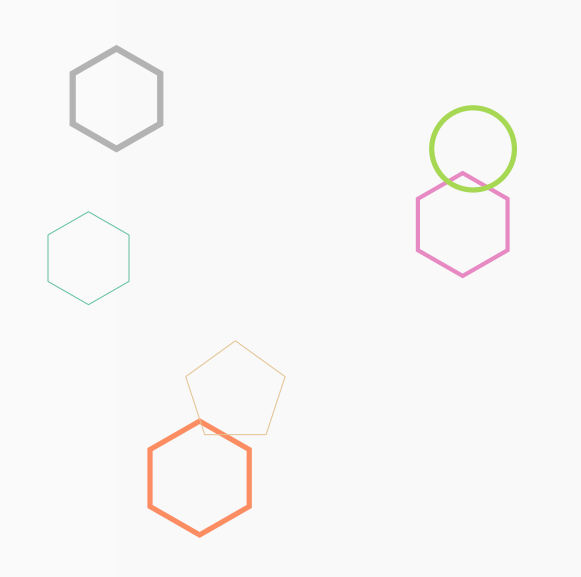[{"shape": "hexagon", "thickness": 0.5, "radius": 0.4, "center": [0.152, 0.552]}, {"shape": "hexagon", "thickness": 2.5, "radius": 0.49, "center": [0.343, 0.171]}, {"shape": "hexagon", "thickness": 2, "radius": 0.45, "center": [0.796, 0.61]}, {"shape": "circle", "thickness": 2.5, "radius": 0.36, "center": [0.814, 0.741]}, {"shape": "pentagon", "thickness": 0.5, "radius": 0.45, "center": [0.405, 0.319]}, {"shape": "hexagon", "thickness": 3, "radius": 0.43, "center": [0.2, 0.828]}]